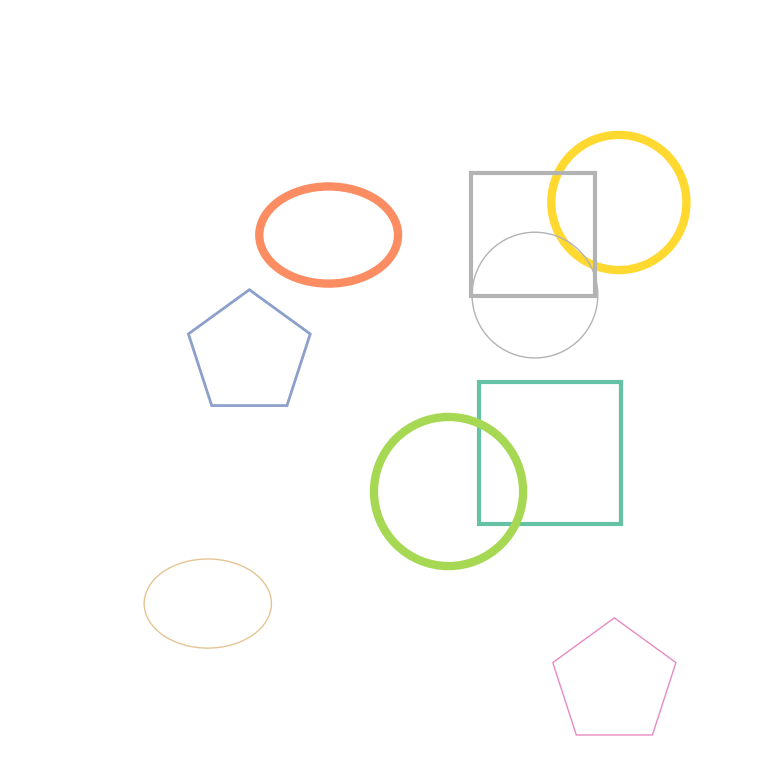[{"shape": "square", "thickness": 1.5, "radius": 0.46, "center": [0.715, 0.412]}, {"shape": "oval", "thickness": 3, "radius": 0.45, "center": [0.427, 0.695]}, {"shape": "pentagon", "thickness": 1, "radius": 0.42, "center": [0.324, 0.541]}, {"shape": "pentagon", "thickness": 0.5, "radius": 0.42, "center": [0.798, 0.114]}, {"shape": "circle", "thickness": 3, "radius": 0.48, "center": [0.583, 0.362]}, {"shape": "circle", "thickness": 3, "radius": 0.44, "center": [0.804, 0.737]}, {"shape": "oval", "thickness": 0.5, "radius": 0.41, "center": [0.27, 0.216]}, {"shape": "square", "thickness": 1.5, "radius": 0.4, "center": [0.692, 0.696]}, {"shape": "circle", "thickness": 0.5, "radius": 0.41, "center": [0.695, 0.617]}]